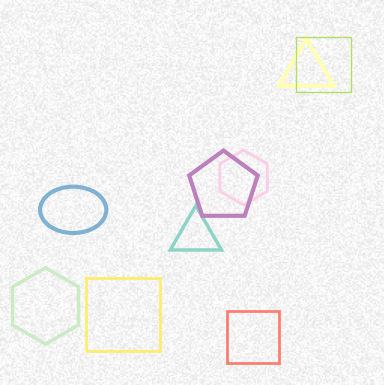[{"shape": "triangle", "thickness": 2.5, "radius": 0.38, "center": [0.509, 0.389]}, {"shape": "triangle", "thickness": 3, "radius": 0.41, "center": [0.795, 0.818]}, {"shape": "square", "thickness": 2, "radius": 0.34, "center": [0.657, 0.124]}, {"shape": "oval", "thickness": 3, "radius": 0.43, "center": [0.19, 0.455]}, {"shape": "square", "thickness": 1, "radius": 0.35, "center": [0.84, 0.832]}, {"shape": "hexagon", "thickness": 2, "radius": 0.36, "center": [0.633, 0.539]}, {"shape": "pentagon", "thickness": 3, "radius": 0.47, "center": [0.58, 0.515]}, {"shape": "hexagon", "thickness": 2.5, "radius": 0.5, "center": [0.118, 0.205]}, {"shape": "square", "thickness": 2, "radius": 0.48, "center": [0.319, 0.183]}]